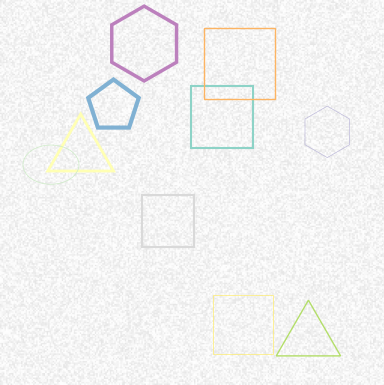[{"shape": "square", "thickness": 1.5, "radius": 0.41, "center": [0.576, 0.696]}, {"shape": "triangle", "thickness": 2, "radius": 0.49, "center": [0.21, 0.605]}, {"shape": "hexagon", "thickness": 0.5, "radius": 0.33, "center": [0.85, 0.658]}, {"shape": "pentagon", "thickness": 3, "radius": 0.34, "center": [0.295, 0.724]}, {"shape": "square", "thickness": 1, "radius": 0.46, "center": [0.621, 0.835]}, {"shape": "triangle", "thickness": 1, "radius": 0.48, "center": [0.801, 0.124]}, {"shape": "square", "thickness": 1.5, "radius": 0.34, "center": [0.437, 0.426]}, {"shape": "hexagon", "thickness": 2.5, "radius": 0.49, "center": [0.374, 0.887]}, {"shape": "oval", "thickness": 0.5, "radius": 0.36, "center": [0.132, 0.572]}, {"shape": "square", "thickness": 0.5, "radius": 0.39, "center": [0.631, 0.157]}]